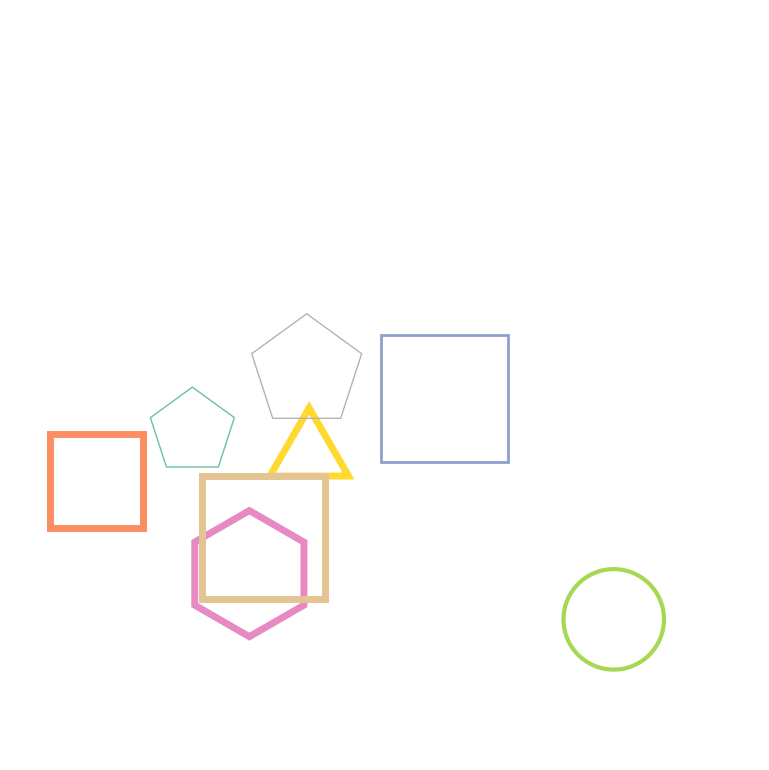[{"shape": "pentagon", "thickness": 0.5, "radius": 0.29, "center": [0.25, 0.44]}, {"shape": "square", "thickness": 2.5, "radius": 0.3, "center": [0.125, 0.375]}, {"shape": "square", "thickness": 1, "radius": 0.41, "center": [0.578, 0.482]}, {"shape": "hexagon", "thickness": 2.5, "radius": 0.41, "center": [0.324, 0.255]}, {"shape": "circle", "thickness": 1.5, "radius": 0.33, "center": [0.797, 0.196]}, {"shape": "triangle", "thickness": 2.5, "radius": 0.29, "center": [0.402, 0.411]}, {"shape": "square", "thickness": 2.5, "radius": 0.4, "center": [0.342, 0.302]}, {"shape": "pentagon", "thickness": 0.5, "radius": 0.38, "center": [0.398, 0.517]}]